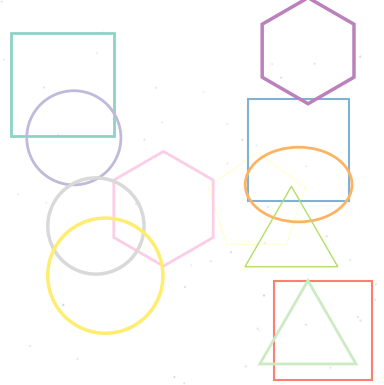[{"shape": "square", "thickness": 2, "radius": 0.67, "center": [0.162, 0.781]}, {"shape": "pentagon", "thickness": 0.5, "radius": 0.66, "center": [0.667, 0.473]}, {"shape": "circle", "thickness": 2, "radius": 0.61, "center": [0.192, 0.642]}, {"shape": "square", "thickness": 1.5, "radius": 0.64, "center": [0.838, 0.142]}, {"shape": "square", "thickness": 1.5, "radius": 0.66, "center": [0.776, 0.611]}, {"shape": "oval", "thickness": 2, "radius": 0.69, "center": [0.776, 0.521]}, {"shape": "triangle", "thickness": 1, "radius": 0.7, "center": [0.757, 0.377]}, {"shape": "hexagon", "thickness": 2, "radius": 0.75, "center": [0.425, 0.458]}, {"shape": "circle", "thickness": 2.5, "radius": 0.62, "center": [0.249, 0.413]}, {"shape": "hexagon", "thickness": 2.5, "radius": 0.69, "center": [0.8, 0.868]}, {"shape": "triangle", "thickness": 2, "radius": 0.72, "center": [0.8, 0.127]}, {"shape": "circle", "thickness": 2.5, "radius": 0.75, "center": [0.274, 0.284]}]